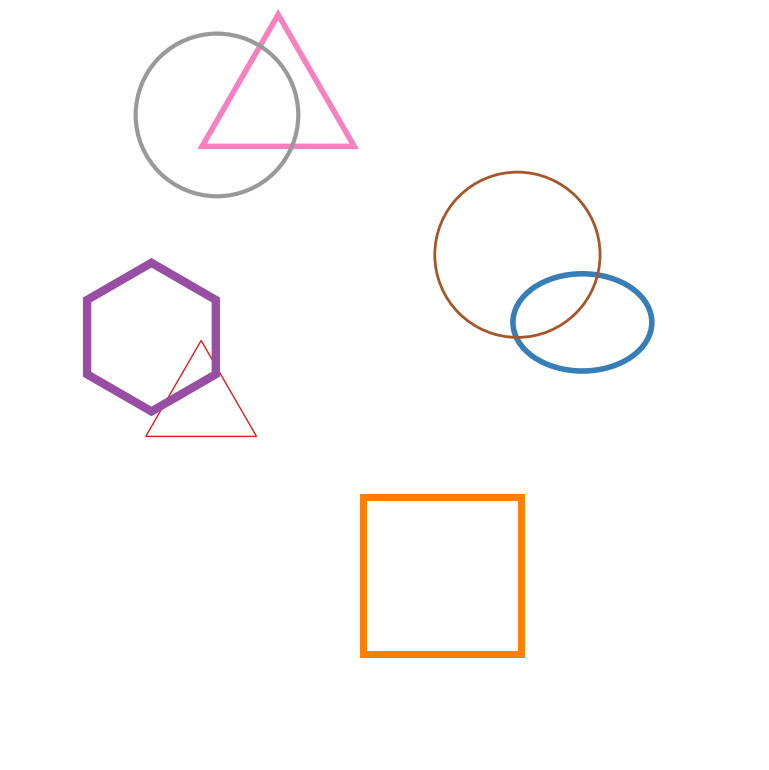[{"shape": "triangle", "thickness": 0.5, "radius": 0.42, "center": [0.261, 0.475]}, {"shape": "oval", "thickness": 2, "radius": 0.45, "center": [0.756, 0.581]}, {"shape": "hexagon", "thickness": 3, "radius": 0.48, "center": [0.197, 0.562]}, {"shape": "square", "thickness": 2.5, "radius": 0.51, "center": [0.574, 0.253]}, {"shape": "circle", "thickness": 1, "radius": 0.54, "center": [0.672, 0.669]}, {"shape": "triangle", "thickness": 2, "radius": 0.57, "center": [0.361, 0.867]}, {"shape": "circle", "thickness": 1.5, "radius": 0.53, "center": [0.282, 0.851]}]